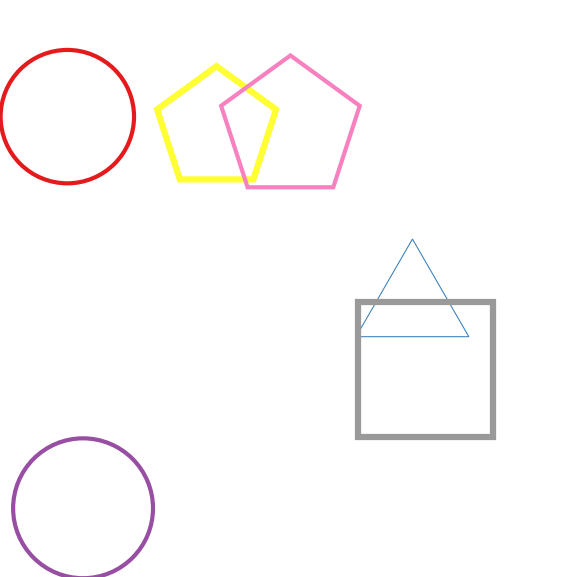[{"shape": "circle", "thickness": 2, "radius": 0.58, "center": [0.117, 0.797]}, {"shape": "triangle", "thickness": 0.5, "radius": 0.56, "center": [0.714, 0.472]}, {"shape": "circle", "thickness": 2, "radius": 0.61, "center": [0.144, 0.119]}, {"shape": "pentagon", "thickness": 3, "radius": 0.54, "center": [0.375, 0.776]}, {"shape": "pentagon", "thickness": 2, "radius": 0.63, "center": [0.503, 0.777]}, {"shape": "square", "thickness": 3, "radius": 0.59, "center": [0.737, 0.359]}]